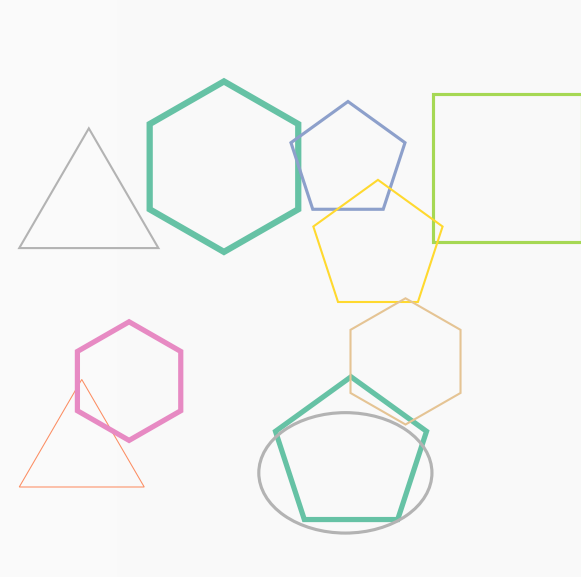[{"shape": "pentagon", "thickness": 2.5, "radius": 0.68, "center": [0.604, 0.21]}, {"shape": "hexagon", "thickness": 3, "radius": 0.74, "center": [0.385, 0.711]}, {"shape": "triangle", "thickness": 0.5, "radius": 0.62, "center": [0.141, 0.218]}, {"shape": "pentagon", "thickness": 1.5, "radius": 0.52, "center": [0.599, 0.72]}, {"shape": "hexagon", "thickness": 2.5, "radius": 0.51, "center": [0.222, 0.339]}, {"shape": "square", "thickness": 1.5, "radius": 0.64, "center": [0.873, 0.709]}, {"shape": "pentagon", "thickness": 1, "radius": 0.58, "center": [0.65, 0.571]}, {"shape": "hexagon", "thickness": 1, "radius": 0.55, "center": [0.698, 0.373]}, {"shape": "triangle", "thickness": 1, "radius": 0.69, "center": [0.153, 0.639]}, {"shape": "oval", "thickness": 1.5, "radius": 0.74, "center": [0.594, 0.18]}]